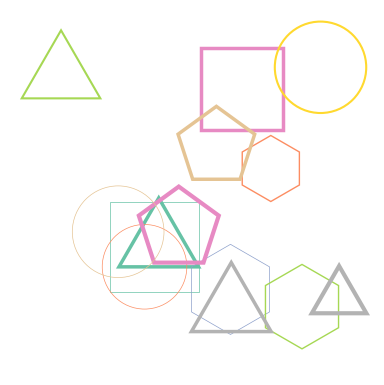[{"shape": "square", "thickness": 0.5, "radius": 0.58, "center": [0.401, 0.359]}, {"shape": "triangle", "thickness": 2.5, "radius": 0.6, "center": [0.412, 0.367]}, {"shape": "hexagon", "thickness": 1, "radius": 0.43, "center": [0.703, 0.562]}, {"shape": "circle", "thickness": 0.5, "radius": 0.55, "center": [0.375, 0.307]}, {"shape": "hexagon", "thickness": 0.5, "radius": 0.59, "center": [0.599, 0.248]}, {"shape": "square", "thickness": 2.5, "radius": 0.53, "center": [0.628, 0.769]}, {"shape": "pentagon", "thickness": 3, "radius": 0.55, "center": [0.464, 0.406]}, {"shape": "hexagon", "thickness": 1, "radius": 0.55, "center": [0.784, 0.204]}, {"shape": "triangle", "thickness": 1.5, "radius": 0.59, "center": [0.159, 0.803]}, {"shape": "circle", "thickness": 1.5, "radius": 0.59, "center": [0.833, 0.825]}, {"shape": "circle", "thickness": 0.5, "radius": 0.6, "center": [0.307, 0.398]}, {"shape": "pentagon", "thickness": 2.5, "radius": 0.52, "center": [0.562, 0.619]}, {"shape": "triangle", "thickness": 3, "radius": 0.41, "center": [0.881, 0.227]}, {"shape": "triangle", "thickness": 2.5, "radius": 0.6, "center": [0.601, 0.199]}]